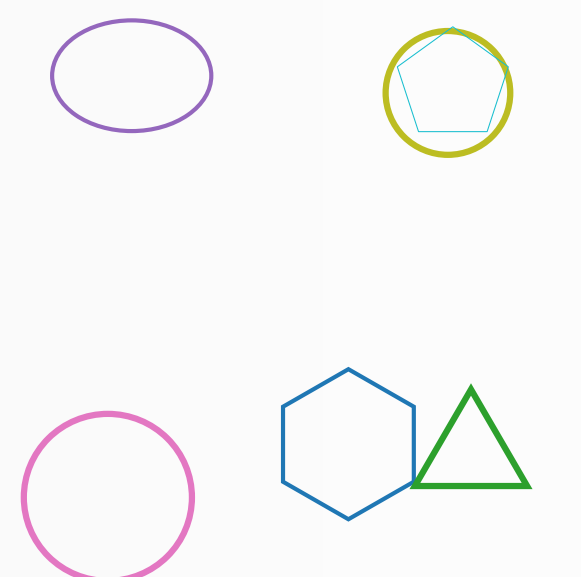[{"shape": "hexagon", "thickness": 2, "radius": 0.65, "center": [0.599, 0.23]}, {"shape": "triangle", "thickness": 3, "radius": 0.56, "center": [0.81, 0.213]}, {"shape": "oval", "thickness": 2, "radius": 0.68, "center": [0.227, 0.868]}, {"shape": "circle", "thickness": 3, "radius": 0.72, "center": [0.186, 0.138]}, {"shape": "circle", "thickness": 3, "radius": 0.54, "center": [0.771, 0.838]}, {"shape": "pentagon", "thickness": 0.5, "radius": 0.5, "center": [0.779, 0.852]}]